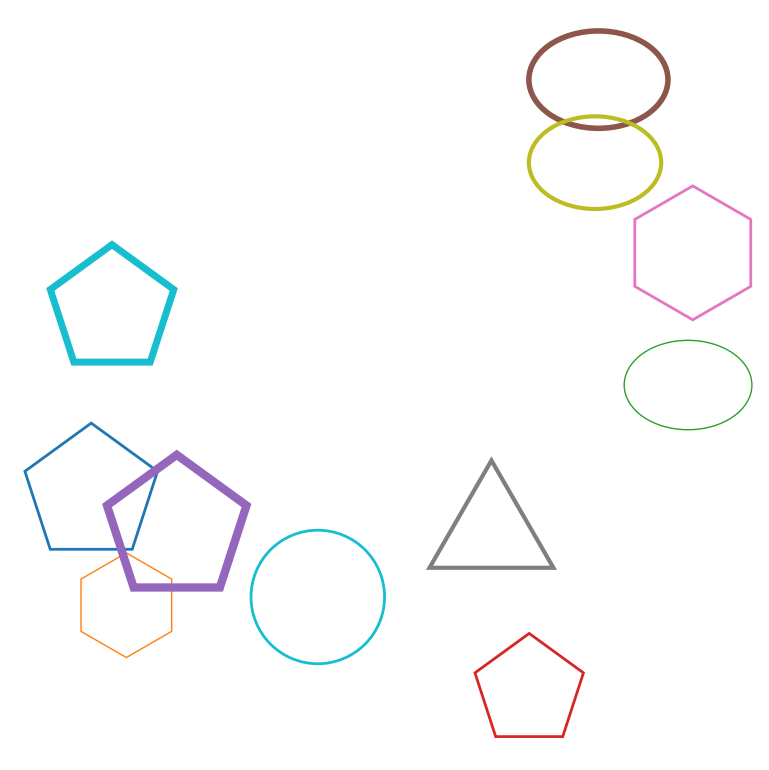[{"shape": "pentagon", "thickness": 1, "radius": 0.45, "center": [0.118, 0.36]}, {"shape": "hexagon", "thickness": 0.5, "radius": 0.34, "center": [0.164, 0.214]}, {"shape": "oval", "thickness": 0.5, "radius": 0.41, "center": [0.894, 0.5]}, {"shape": "pentagon", "thickness": 1, "radius": 0.37, "center": [0.687, 0.103]}, {"shape": "pentagon", "thickness": 3, "radius": 0.48, "center": [0.23, 0.314]}, {"shape": "oval", "thickness": 2, "radius": 0.45, "center": [0.777, 0.897]}, {"shape": "hexagon", "thickness": 1, "radius": 0.43, "center": [0.9, 0.672]}, {"shape": "triangle", "thickness": 1.5, "radius": 0.46, "center": [0.638, 0.309]}, {"shape": "oval", "thickness": 1.5, "radius": 0.43, "center": [0.773, 0.789]}, {"shape": "circle", "thickness": 1, "radius": 0.43, "center": [0.413, 0.225]}, {"shape": "pentagon", "thickness": 2.5, "radius": 0.42, "center": [0.145, 0.598]}]